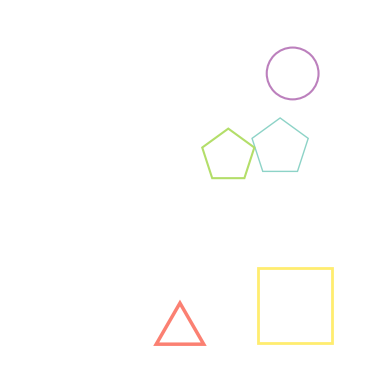[{"shape": "pentagon", "thickness": 1, "radius": 0.38, "center": [0.728, 0.617]}, {"shape": "triangle", "thickness": 2.5, "radius": 0.36, "center": [0.467, 0.142]}, {"shape": "pentagon", "thickness": 1.5, "radius": 0.36, "center": [0.593, 0.595]}, {"shape": "circle", "thickness": 1.5, "radius": 0.34, "center": [0.76, 0.809]}, {"shape": "square", "thickness": 2, "radius": 0.48, "center": [0.766, 0.206]}]